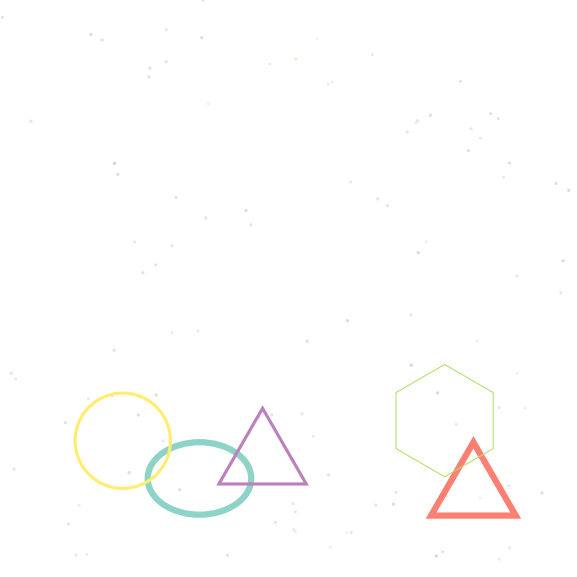[{"shape": "oval", "thickness": 3, "radius": 0.45, "center": [0.345, 0.171]}, {"shape": "triangle", "thickness": 3, "radius": 0.42, "center": [0.82, 0.149]}, {"shape": "hexagon", "thickness": 0.5, "radius": 0.49, "center": [0.77, 0.271]}, {"shape": "triangle", "thickness": 1.5, "radius": 0.44, "center": [0.455, 0.205]}, {"shape": "circle", "thickness": 1.5, "radius": 0.41, "center": [0.213, 0.236]}]